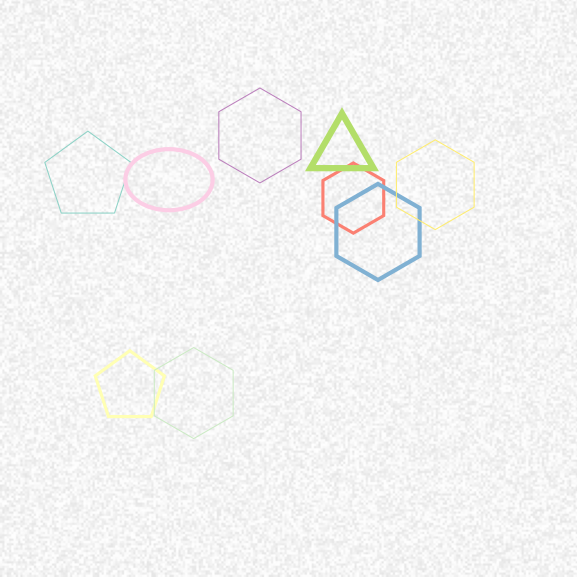[{"shape": "pentagon", "thickness": 0.5, "radius": 0.39, "center": [0.152, 0.694]}, {"shape": "pentagon", "thickness": 1.5, "radius": 0.32, "center": [0.225, 0.329]}, {"shape": "hexagon", "thickness": 1.5, "radius": 0.3, "center": [0.612, 0.656]}, {"shape": "hexagon", "thickness": 2, "radius": 0.42, "center": [0.655, 0.597]}, {"shape": "triangle", "thickness": 3, "radius": 0.32, "center": [0.592, 0.74]}, {"shape": "oval", "thickness": 2, "radius": 0.38, "center": [0.293, 0.688]}, {"shape": "hexagon", "thickness": 0.5, "radius": 0.41, "center": [0.45, 0.765]}, {"shape": "hexagon", "thickness": 0.5, "radius": 0.39, "center": [0.335, 0.318]}, {"shape": "hexagon", "thickness": 0.5, "radius": 0.39, "center": [0.754, 0.679]}]